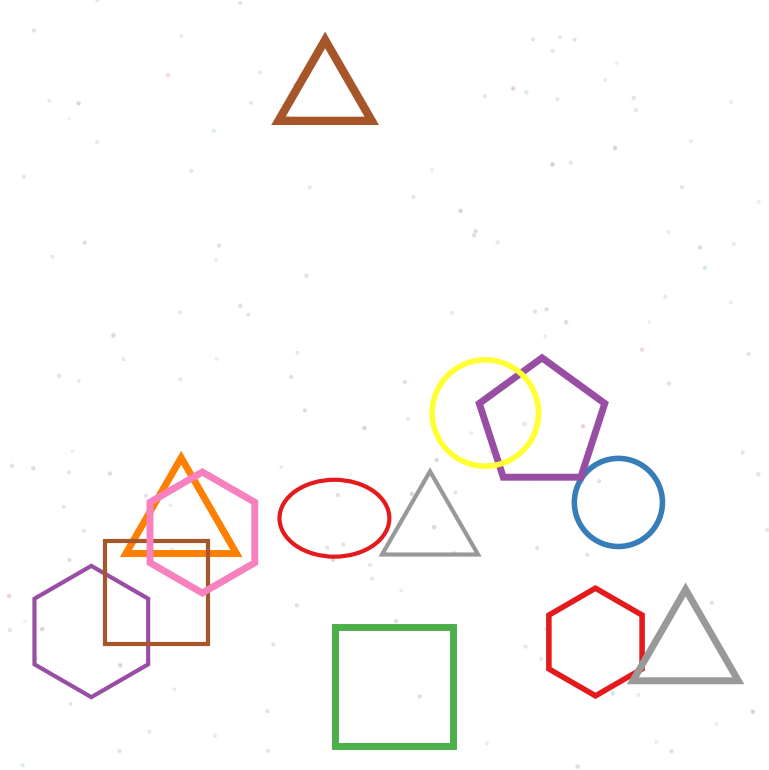[{"shape": "oval", "thickness": 1.5, "radius": 0.36, "center": [0.434, 0.327]}, {"shape": "hexagon", "thickness": 2, "radius": 0.35, "center": [0.773, 0.166]}, {"shape": "circle", "thickness": 2, "radius": 0.29, "center": [0.803, 0.347]}, {"shape": "square", "thickness": 2.5, "radius": 0.39, "center": [0.512, 0.109]}, {"shape": "hexagon", "thickness": 1.5, "radius": 0.43, "center": [0.119, 0.18]}, {"shape": "pentagon", "thickness": 2.5, "radius": 0.43, "center": [0.704, 0.45]}, {"shape": "triangle", "thickness": 2.5, "radius": 0.41, "center": [0.235, 0.323]}, {"shape": "circle", "thickness": 2, "radius": 0.35, "center": [0.63, 0.464]}, {"shape": "square", "thickness": 1.5, "radius": 0.33, "center": [0.204, 0.23]}, {"shape": "triangle", "thickness": 3, "radius": 0.35, "center": [0.422, 0.878]}, {"shape": "hexagon", "thickness": 2.5, "radius": 0.39, "center": [0.263, 0.308]}, {"shape": "triangle", "thickness": 2.5, "radius": 0.4, "center": [0.89, 0.155]}, {"shape": "triangle", "thickness": 1.5, "radius": 0.36, "center": [0.559, 0.316]}]